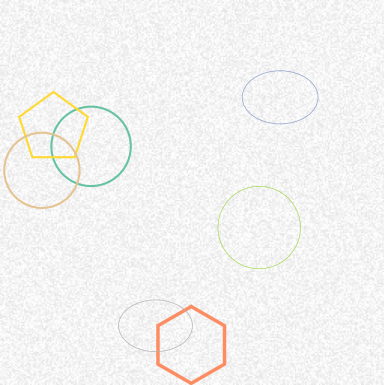[{"shape": "circle", "thickness": 1.5, "radius": 0.52, "center": [0.237, 0.62]}, {"shape": "hexagon", "thickness": 2.5, "radius": 0.5, "center": [0.497, 0.104]}, {"shape": "oval", "thickness": 0.5, "radius": 0.49, "center": [0.728, 0.747]}, {"shape": "circle", "thickness": 0.5, "radius": 0.54, "center": [0.673, 0.409]}, {"shape": "pentagon", "thickness": 1.5, "radius": 0.47, "center": [0.139, 0.668]}, {"shape": "circle", "thickness": 1.5, "radius": 0.49, "center": [0.109, 0.558]}, {"shape": "oval", "thickness": 0.5, "radius": 0.48, "center": [0.404, 0.154]}]